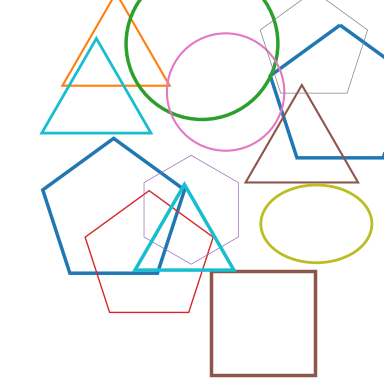[{"shape": "pentagon", "thickness": 2.5, "radius": 0.95, "center": [0.883, 0.744]}, {"shape": "pentagon", "thickness": 2.5, "radius": 0.97, "center": [0.295, 0.447]}, {"shape": "triangle", "thickness": 1.5, "radius": 0.8, "center": [0.301, 0.858]}, {"shape": "circle", "thickness": 2.5, "radius": 0.99, "center": [0.525, 0.887]}, {"shape": "pentagon", "thickness": 1, "radius": 0.87, "center": [0.387, 0.33]}, {"shape": "hexagon", "thickness": 0.5, "radius": 0.71, "center": [0.497, 0.455]}, {"shape": "square", "thickness": 2.5, "radius": 0.68, "center": [0.683, 0.161]}, {"shape": "triangle", "thickness": 1.5, "radius": 0.84, "center": [0.784, 0.61]}, {"shape": "circle", "thickness": 1.5, "radius": 0.76, "center": [0.586, 0.761]}, {"shape": "pentagon", "thickness": 0.5, "radius": 0.73, "center": [0.815, 0.877]}, {"shape": "oval", "thickness": 2, "radius": 0.72, "center": [0.822, 0.419]}, {"shape": "triangle", "thickness": 2.5, "radius": 0.74, "center": [0.479, 0.373]}, {"shape": "triangle", "thickness": 2, "radius": 0.82, "center": [0.25, 0.736]}]